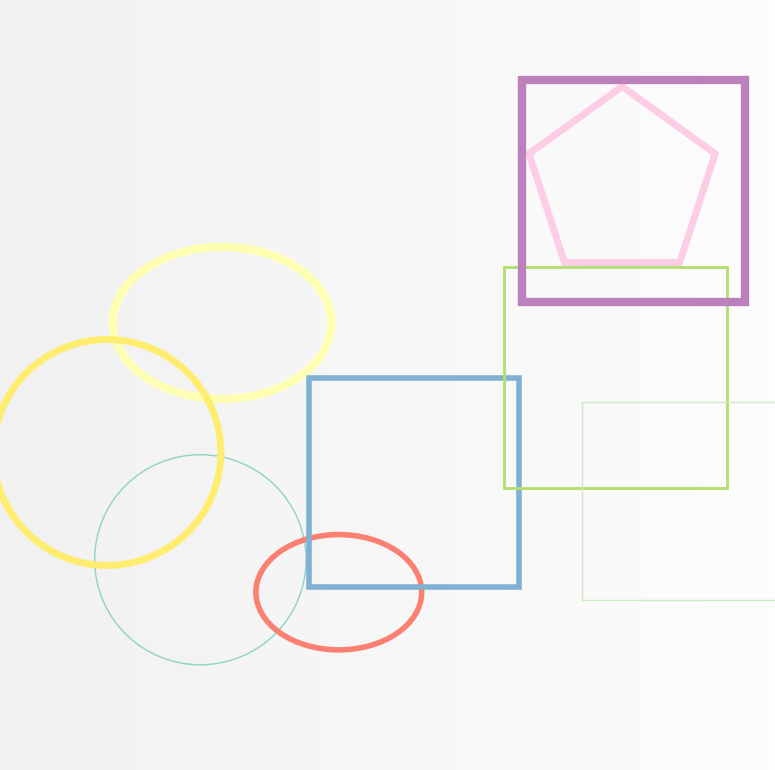[{"shape": "circle", "thickness": 0.5, "radius": 0.68, "center": [0.259, 0.273]}, {"shape": "oval", "thickness": 3, "radius": 0.71, "center": [0.287, 0.581]}, {"shape": "oval", "thickness": 2, "radius": 0.53, "center": [0.437, 0.231]}, {"shape": "square", "thickness": 2, "radius": 0.68, "center": [0.534, 0.373]}, {"shape": "square", "thickness": 1, "radius": 0.72, "center": [0.794, 0.51]}, {"shape": "pentagon", "thickness": 2.5, "radius": 0.63, "center": [0.803, 0.761]}, {"shape": "square", "thickness": 3, "radius": 0.72, "center": [0.818, 0.752]}, {"shape": "square", "thickness": 0.5, "radius": 0.64, "center": [0.879, 0.349]}, {"shape": "circle", "thickness": 2.5, "radius": 0.73, "center": [0.138, 0.412]}]